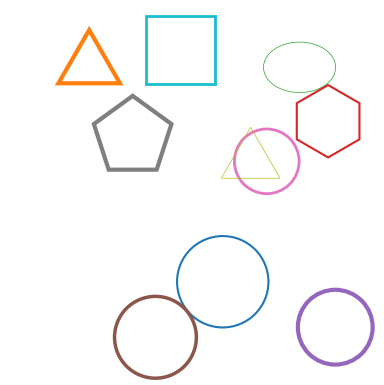[{"shape": "circle", "thickness": 1.5, "radius": 0.59, "center": [0.579, 0.268]}, {"shape": "triangle", "thickness": 3, "radius": 0.46, "center": [0.232, 0.83]}, {"shape": "oval", "thickness": 0.5, "radius": 0.47, "center": [0.778, 0.825]}, {"shape": "hexagon", "thickness": 1.5, "radius": 0.47, "center": [0.852, 0.685]}, {"shape": "circle", "thickness": 3, "radius": 0.49, "center": [0.871, 0.15]}, {"shape": "circle", "thickness": 2.5, "radius": 0.53, "center": [0.404, 0.124]}, {"shape": "circle", "thickness": 2, "radius": 0.42, "center": [0.693, 0.581]}, {"shape": "pentagon", "thickness": 3, "radius": 0.53, "center": [0.345, 0.645]}, {"shape": "triangle", "thickness": 0.5, "radius": 0.44, "center": [0.651, 0.581]}, {"shape": "square", "thickness": 2, "radius": 0.44, "center": [0.469, 0.869]}]